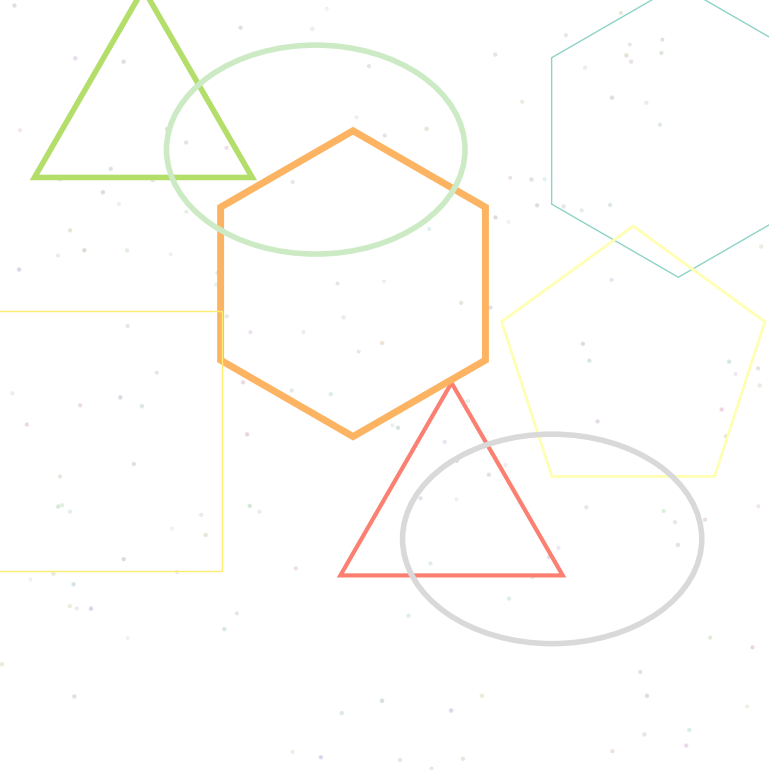[{"shape": "hexagon", "thickness": 0.5, "radius": 0.95, "center": [0.881, 0.83]}, {"shape": "pentagon", "thickness": 1, "radius": 0.9, "center": [0.822, 0.527]}, {"shape": "triangle", "thickness": 1.5, "radius": 0.83, "center": [0.586, 0.336]}, {"shape": "hexagon", "thickness": 2.5, "radius": 0.99, "center": [0.458, 0.632]}, {"shape": "triangle", "thickness": 2, "radius": 0.82, "center": [0.186, 0.851]}, {"shape": "oval", "thickness": 2, "radius": 0.97, "center": [0.717, 0.3]}, {"shape": "oval", "thickness": 2, "radius": 0.97, "center": [0.41, 0.806]}, {"shape": "square", "thickness": 0.5, "radius": 0.84, "center": [0.119, 0.427]}]